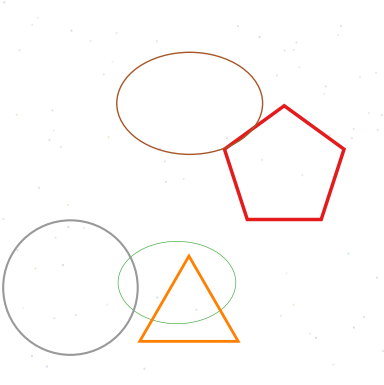[{"shape": "pentagon", "thickness": 2.5, "radius": 0.82, "center": [0.738, 0.562]}, {"shape": "oval", "thickness": 0.5, "radius": 0.76, "center": [0.46, 0.266]}, {"shape": "triangle", "thickness": 2, "radius": 0.74, "center": [0.491, 0.187]}, {"shape": "oval", "thickness": 1, "radius": 0.95, "center": [0.493, 0.732]}, {"shape": "circle", "thickness": 1.5, "radius": 0.87, "center": [0.183, 0.253]}]